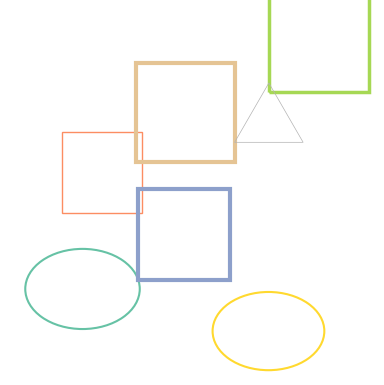[{"shape": "oval", "thickness": 1.5, "radius": 0.74, "center": [0.214, 0.249]}, {"shape": "square", "thickness": 1, "radius": 0.52, "center": [0.264, 0.552]}, {"shape": "square", "thickness": 3, "radius": 0.59, "center": [0.478, 0.391]}, {"shape": "square", "thickness": 2.5, "radius": 0.65, "center": [0.83, 0.891]}, {"shape": "oval", "thickness": 1.5, "radius": 0.73, "center": [0.697, 0.14]}, {"shape": "square", "thickness": 3, "radius": 0.64, "center": [0.483, 0.707]}, {"shape": "triangle", "thickness": 0.5, "radius": 0.51, "center": [0.698, 0.682]}]